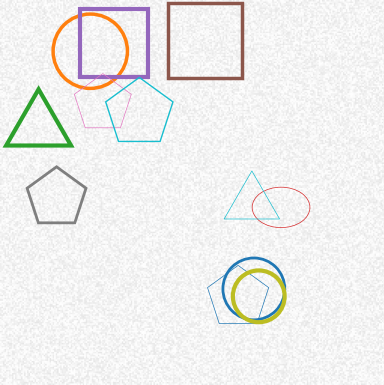[{"shape": "pentagon", "thickness": 0.5, "radius": 0.42, "center": [0.618, 0.227]}, {"shape": "circle", "thickness": 2, "radius": 0.4, "center": [0.659, 0.25]}, {"shape": "circle", "thickness": 2.5, "radius": 0.48, "center": [0.234, 0.867]}, {"shape": "triangle", "thickness": 3, "radius": 0.49, "center": [0.1, 0.671]}, {"shape": "oval", "thickness": 0.5, "radius": 0.38, "center": [0.73, 0.461]}, {"shape": "square", "thickness": 3, "radius": 0.44, "center": [0.295, 0.889]}, {"shape": "square", "thickness": 2.5, "radius": 0.48, "center": [0.533, 0.895]}, {"shape": "pentagon", "thickness": 0.5, "radius": 0.39, "center": [0.267, 0.731]}, {"shape": "pentagon", "thickness": 2, "radius": 0.4, "center": [0.147, 0.486]}, {"shape": "circle", "thickness": 3, "radius": 0.34, "center": [0.672, 0.23]}, {"shape": "triangle", "thickness": 0.5, "radius": 0.42, "center": [0.654, 0.473]}, {"shape": "pentagon", "thickness": 1, "radius": 0.46, "center": [0.362, 0.707]}]